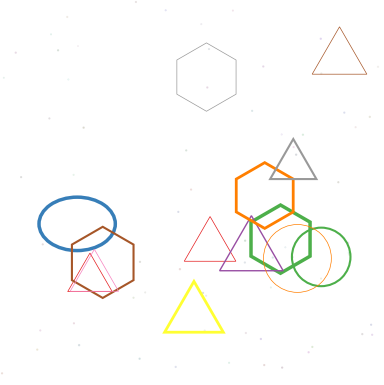[{"shape": "triangle", "thickness": 0.5, "radius": 0.33, "center": [0.234, 0.276]}, {"shape": "triangle", "thickness": 0.5, "radius": 0.39, "center": [0.546, 0.36]}, {"shape": "oval", "thickness": 2.5, "radius": 0.5, "center": [0.2, 0.419]}, {"shape": "circle", "thickness": 1.5, "radius": 0.38, "center": [0.834, 0.333]}, {"shape": "hexagon", "thickness": 2.5, "radius": 0.44, "center": [0.729, 0.379]}, {"shape": "triangle", "thickness": 1, "radius": 0.48, "center": [0.653, 0.344]}, {"shape": "circle", "thickness": 0.5, "radius": 0.44, "center": [0.773, 0.329]}, {"shape": "hexagon", "thickness": 2, "radius": 0.43, "center": [0.688, 0.492]}, {"shape": "triangle", "thickness": 2, "radius": 0.44, "center": [0.504, 0.181]}, {"shape": "triangle", "thickness": 0.5, "radius": 0.41, "center": [0.882, 0.848]}, {"shape": "hexagon", "thickness": 1.5, "radius": 0.46, "center": [0.267, 0.319]}, {"shape": "triangle", "thickness": 0.5, "radius": 0.36, "center": [0.245, 0.28]}, {"shape": "triangle", "thickness": 1.5, "radius": 0.35, "center": [0.762, 0.57]}, {"shape": "hexagon", "thickness": 0.5, "radius": 0.44, "center": [0.536, 0.8]}]